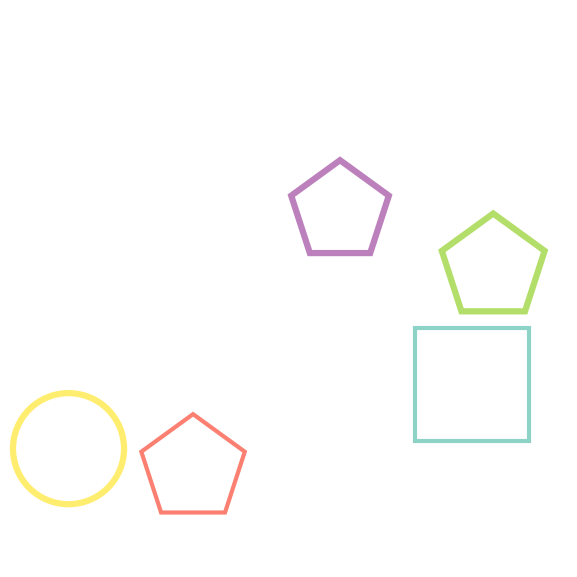[{"shape": "square", "thickness": 2, "radius": 0.49, "center": [0.818, 0.334]}, {"shape": "pentagon", "thickness": 2, "radius": 0.47, "center": [0.334, 0.188]}, {"shape": "pentagon", "thickness": 3, "radius": 0.47, "center": [0.854, 0.536]}, {"shape": "pentagon", "thickness": 3, "radius": 0.44, "center": [0.589, 0.633]}, {"shape": "circle", "thickness": 3, "radius": 0.48, "center": [0.119, 0.222]}]